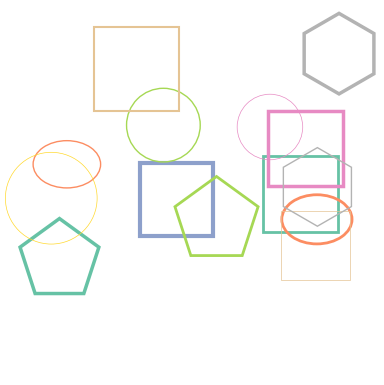[{"shape": "square", "thickness": 2, "radius": 0.49, "center": [0.78, 0.496]}, {"shape": "pentagon", "thickness": 2.5, "radius": 0.54, "center": [0.154, 0.325]}, {"shape": "oval", "thickness": 1, "radius": 0.44, "center": [0.174, 0.573]}, {"shape": "oval", "thickness": 2, "radius": 0.46, "center": [0.823, 0.43]}, {"shape": "square", "thickness": 3, "radius": 0.47, "center": [0.459, 0.481]}, {"shape": "circle", "thickness": 0.5, "radius": 0.43, "center": [0.701, 0.67]}, {"shape": "square", "thickness": 2.5, "radius": 0.49, "center": [0.793, 0.613]}, {"shape": "pentagon", "thickness": 2, "radius": 0.57, "center": [0.562, 0.428]}, {"shape": "circle", "thickness": 1, "radius": 0.48, "center": [0.424, 0.675]}, {"shape": "circle", "thickness": 0.5, "radius": 0.6, "center": [0.133, 0.485]}, {"shape": "square", "thickness": 0.5, "radius": 0.45, "center": [0.819, 0.363]}, {"shape": "square", "thickness": 1.5, "radius": 0.55, "center": [0.355, 0.821]}, {"shape": "hexagon", "thickness": 1, "radius": 0.51, "center": [0.824, 0.515]}, {"shape": "hexagon", "thickness": 2.5, "radius": 0.52, "center": [0.881, 0.861]}]